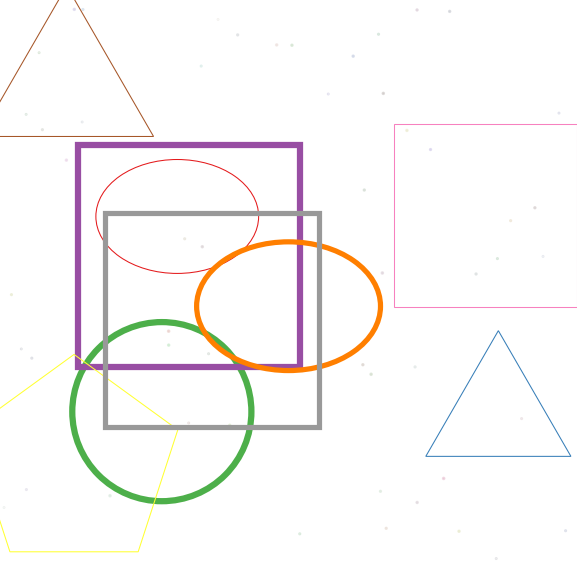[{"shape": "oval", "thickness": 0.5, "radius": 0.7, "center": [0.307, 0.624]}, {"shape": "triangle", "thickness": 0.5, "radius": 0.73, "center": [0.863, 0.281]}, {"shape": "circle", "thickness": 3, "radius": 0.78, "center": [0.28, 0.286]}, {"shape": "square", "thickness": 3, "radius": 0.96, "center": [0.327, 0.556]}, {"shape": "oval", "thickness": 2.5, "radius": 0.8, "center": [0.5, 0.469]}, {"shape": "pentagon", "thickness": 0.5, "radius": 0.94, "center": [0.128, 0.196]}, {"shape": "triangle", "thickness": 0.5, "radius": 0.87, "center": [0.115, 0.85]}, {"shape": "square", "thickness": 0.5, "radius": 0.79, "center": [0.841, 0.626]}, {"shape": "square", "thickness": 2.5, "radius": 0.93, "center": [0.367, 0.445]}]